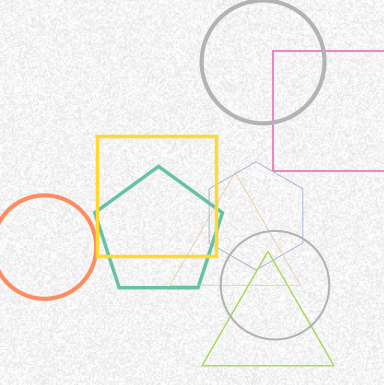[{"shape": "pentagon", "thickness": 2.5, "radius": 0.87, "center": [0.412, 0.394]}, {"shape": "circle", "thickness": 3, "radius": 0.67, "center": [0.116, 0.358]}, {"shape": "hexagon", "thickness": 0.5, "radius": 0.7, "center": [0.665, 0.439]}, {"shape": "square", "thickness": 1.5, "radius": 0.77, "center": [0.863, 0.711]}, {"shape": "triangle", "thickness": 1, "radius": 0.99, "center": [0.696, 0.149]}, {"shape": "square", "thickness": 2.5, "radius": 0.78, "center": [0.406, 0.491]}, {"shape": "triangle", "thickness": 0.5, "radius": 0.98, "center": [0.611, 0.357]}, {"shape": "circle", "thickness": 1.5, "radius": 0.7, "center": [0.714, 0.259]}, {"shape": "circle", "thickness": 3, "radius": 0.8, "center": [0.683, 0.839]}]